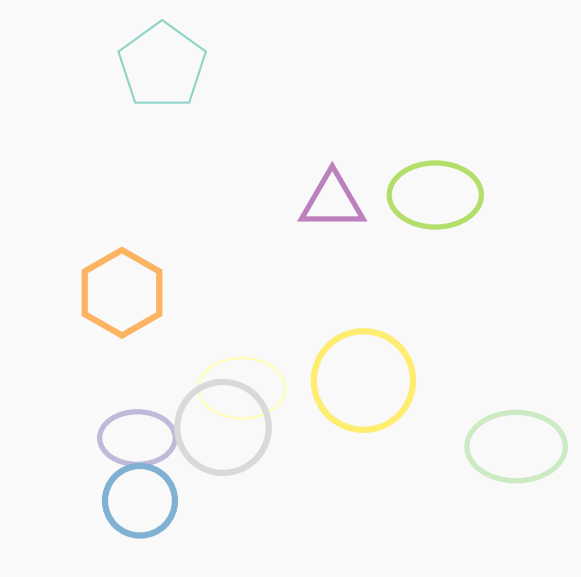[{"shape": "pentagon", "thickness": 1, "radius": 0.4, "center": [0.279, 0.885]}, {"shape": "oval", "thickness": 1, "radius": 0.37, "center": [0.416, 0.327]}, {"shape": "oval", "thickness": 2.5, "radius": 0.33, "center": [0.236, 0.241]}, {"shape": "circle", "thickness": 3, "radius": 0.3, "center": [0.241, 0.132]}, {"shape": "hexagon", "thickness": 3, "radius": 0.37, "center": [0.21, 0.492]}, {"shape": "oval", "thickness": 2.5, "radius": 0.4, "center": [0.749, 0.661]}, {"shape": "circle", "thickness": 3, "radius": 0.39, "center": [0.384, 0.259]}, {"shape": "triangle", "thickness": 2.5, "radius": 0.31, "center": [0.572, 0.651]}, {"shape": "oval", "thickness": 2.5, "radius": 0.42, "center": [0.888, 0.226]}, {"shape": "circle", "thickness": 3, "radius": 0.43, "center": [0.625, 0.34]}]